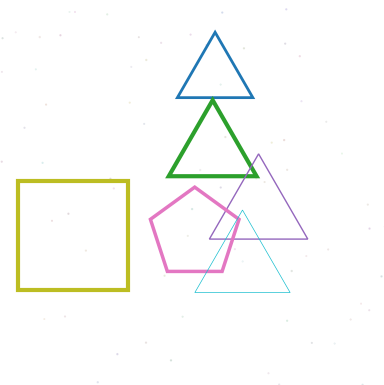[{"shape": "triangle", "thickness": 2, "radius": 0.57, "center": [0.559, 0.803]}, {"shape": "triangle", "thickness": 3, "radius": 0.66, "center": [0.552, 0.608]}, {"shape": "triangle", "thickness": 1, "radius": 0.74, "center": [0.672, 0.453]}, {"shape": "pentagon", "thickness": 2.5, "radius": 0.6, "center": [0.506, 0.393]}, {"shape": "square", "thickness": 3, "radius": 0.71, "center": [0.19, 0.388]}, {"shape": "triangle", "thickness": 0.5, "radius": 0.71, "center": [0.63, 0.312]}]